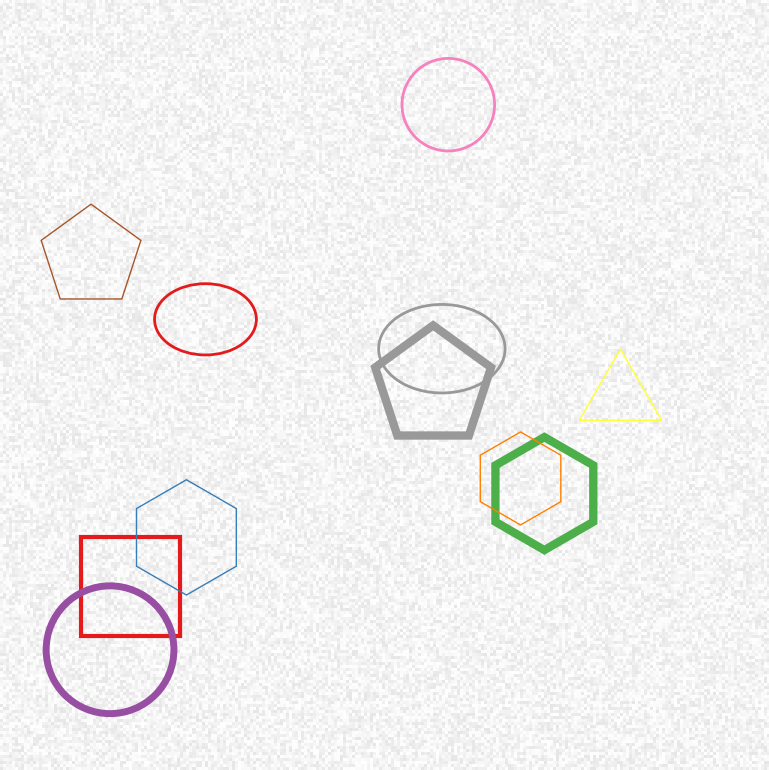[{"shape": "square", "thickness": 1.5, "radius": 0.32, "center": [0.169, 0.238]}, {"shape": "oval", "thickness": 1, "radius": 0.33, "center": [0.267, 0.585]}, {"shape": "hexagon", "thickness": 0.5, "radius": 0.37, "center": [0.242, 0.302]}, {"shape": "hexagon", "thickness": 3, "radius": 0.37, "center": [0.707, 0.359]}, {"shape": "circle", "thickness": 2.5, "radius": 0.41, "center": [0.143, 0.156]}, {"shape": "hexagon", "thickness": 0.5, "radius": 0.3, "center": [0.676, 0.379]}, {"shape": "triangle", "thickness": 0.5, "radius": 0.31, "center": [0.806, 0.485]}, {"shape": "pentagon", "thickness": 0.5, "radius": 0.34, "center": [0.118, 0.667]}, {"shape": "circle", "thickness": 1, "radius": 0.3, "center": [0.582, 0.864]}, {"shape": "oval", "thickness": 1, "radius": 0.41, "center": [0.574, 0.547]}, {"shape": "pentagon", "thickness": 3, "radius": 0.4, "center": [0.562, 0.498]}]